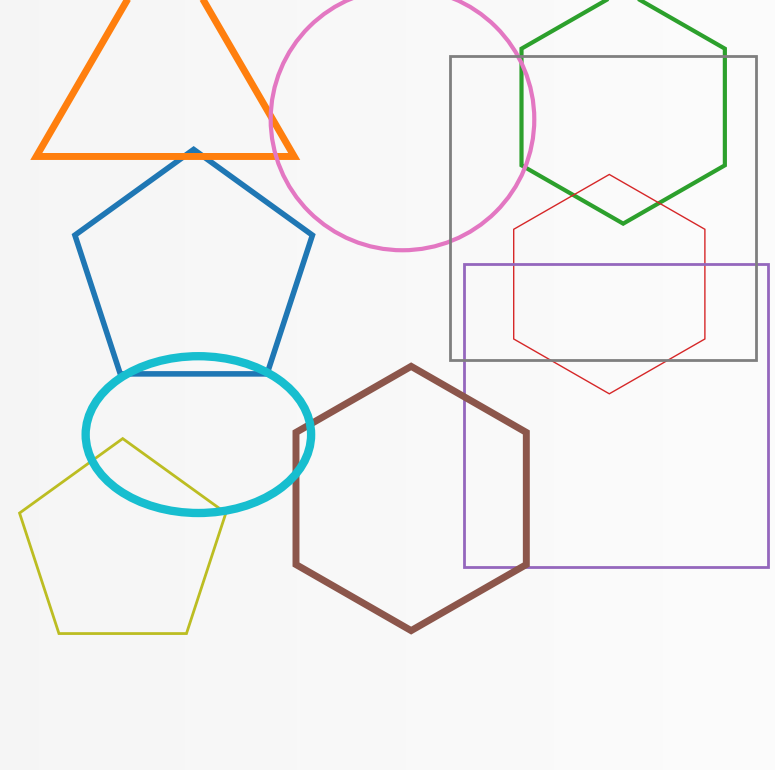[{"shape": "pentagon", "thickness": 2, "radius": 0.81, "center": [0.25, 0.645]}, {"shape": "triangle", "thickness": 2.5, "radius": 0.96, "center": [0.213, 0.893]}, {"shape": "hexagon", "thickness": 1.5, "radius": 0.76, "center": [0.804, 0.861]}, {"shape": "hexagon", "thickness": 0.5, "radius": 0.71, "center": [0.786, 0.631]}, {"shape": "square", "thickness": 1, "radius": 0.98, "center": [0.795, 0.46]}, {"shape": "hexagon", "thickness": 2.5, "radius": 0.86, "center": [0.531, 0.353]}, {"shape": "circle", "thickness": 1.5, "radius": 0.85, "center": [0.519, 0.845]}, {"shape": "square", "thickness": 1, "radius": 0.99, "center": [0.778, 0.73]}, {"shape": "pentagon", "thickness": 1, "radius": 0.7, "center": [0.158, 0.29]}, {"shape": "oval", "thickness": 3, "radius": 0.73, "center": [0.256, 0.436]}]